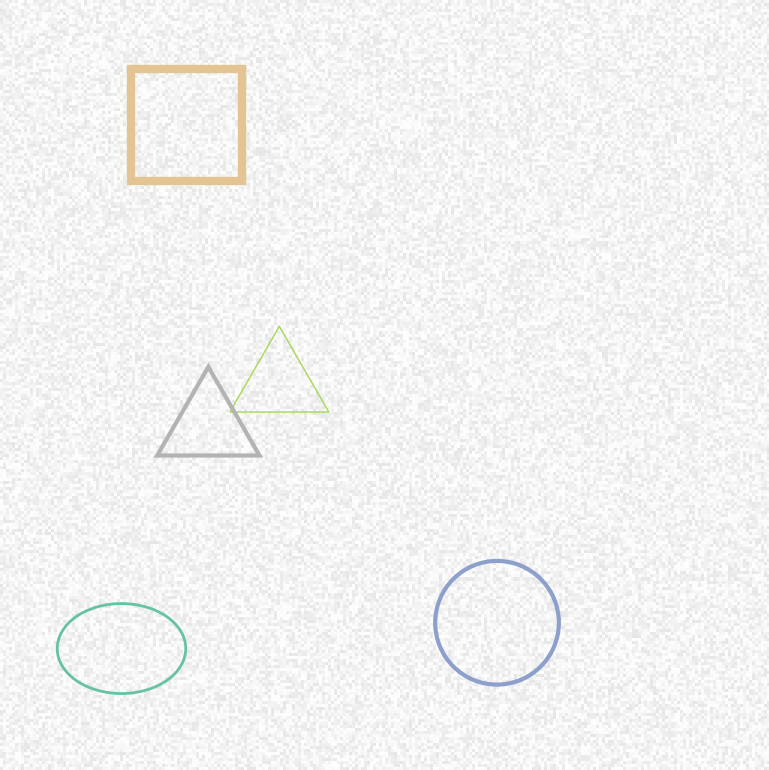[{"shape": "oval", "thickness": 1, "radius": 0.42, "center": [0.158, 0.158]}, {"shape": "circle", "thickness": 1.5, "radius": 0.4, "center": [0.645, 0.191]}, {"shape": "triangle", "thickness": 0.5, "radius": 0.37, "center": [0.363, 0.502]}, {"shape": "square", "thickness": 3, "radius": 0.36, "center": [0.242, 0.837]}, {"shape": "triangle", "thickness": 1.5, "radius": 0.38, "center": [0.271, 0.447]}]